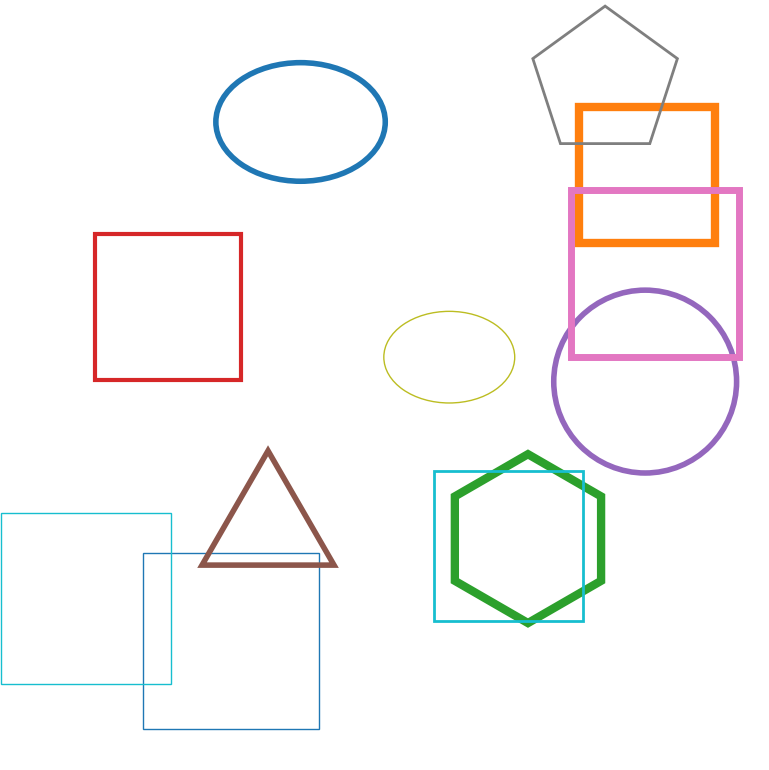[{"shape": "oval", "thickness": 2, "radius": 0.55, "center": [0.39, 0.842]}, {"shape": "square", "thickness": 0.5, "radius": 0.57, "center": [0.3, 0.167]}, {"shape": "square", "thickness": 3, "radius": 0.44, "center": [0.84, 0.773]}, {"shape": "hexagon", "thickness": 3, "radius": 0.55, "center": [0.686, 0.3]}, {"shape": "square", "thickness": 1.5, "radius": 0.47, "center": [0.218, 0.601]}, {"shape": "circle", "thickness": 2, "radius": 0.59, "center": [0.838, 0.504]}, {"shape": "triangle", "thickness": 2, "radius": 0.49, "center": [0.348, 0.316]}, {"shape": "square", "thickness": 2.5, "radius": 0.54, "center": [0.851, 0.645]}, {"shape": "pentagon", "thickness": 1, "radius": 0.49, "center": [0.786, 0.893]}, {"shape": "oval", "thickness": 0.5, "radius": 0.43, "center": [0.583, 0.536]}, {"shape": "square", "thickness": 1, "radius": 0.49, "center": [0.661, 0.291]}, {"shape": "square", "thickness": 0.5, "radius": 0.55, "center": [0.112, 0.223]}]